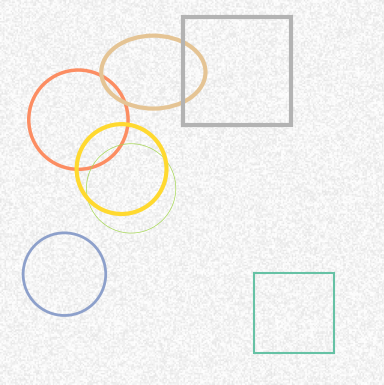[{"shape": "square", "thickness": 1.5, "radius": 0.52, "center": [0.764, 0.188]}, {"shape": "circle", "thickness": 2.5, "radius": 0.64, "center": [0.204, 0.689]}, {"shape": "circle", "thickness": 2, "radius": 0.54, "center": [0.167, 0.288]}, {"shape": "circle", "thickness": 0.5, "radius": 0.58, "center": [0.341, 0.511]}, {"shape": "circle", "thickness": 3, "radius": 0.58, "center": [0.316, 0.561]}, {"shape": "oval", "thickness": 3, "radius": 0.68, "center": [0.398, 0.813]}, {"shape": "square", "thickness": 3, "radius": 0.7, "center": [0.616, 0.816]}]